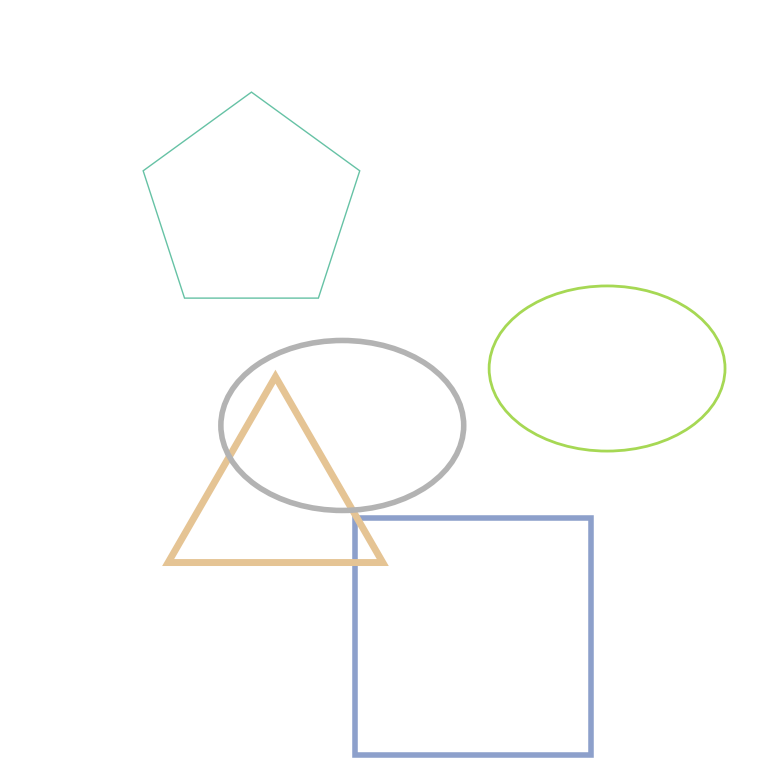[{"shape": "pentagon", "thickness": 0.5, "radius": 0.74, "center": [0.327, 0.732]}, {"shape": "square", "thickness": 2, "radius": 0.77, "center": [0.615, 0.173]}, {"shape": "oval", "thickness": 1, "radius": 0.77, "center": [0.788, 0.521]}, {"shape": "triangle", "thickness": 2.5, "radius": 0.8, "center": [0.358, 0.35]}, {"shape": "oval", "thickness": 2, "radius": 0.79, "center": [0.445, 0.447]}]